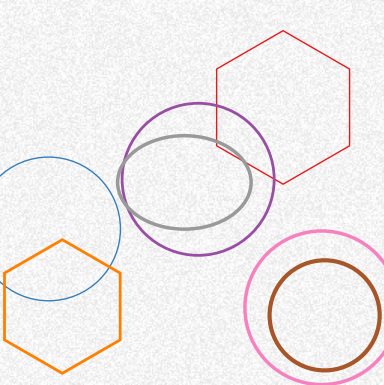[{"shape": "hexagon", "thickness": 1, "radius": 1.0, "center": [0.735, 0.721]}, {"shape": "circle", "thickness": 1, "radius": 0.93, "center": [0.126, 0.405]}, {"shape": "circle", "thickness": 2, "radius": 0.99, "center": [0.515, 0.534]}, {"shape": "hexagon", "thickness": 2, "radius": 0.87, "center": [0.162, 0.204]}, {"shape": "circle", "thickness": 3, "radius": 0.71, "center": [0.843, 0.181]}, {"shape": "circle", "thickness": 2.5, "radius": 1.0, "center": [0.836, 0.201]}, {"shape": "oval", "thickness": 2.5, "radius": 0.87, "center": [0.479, 0.526]}]